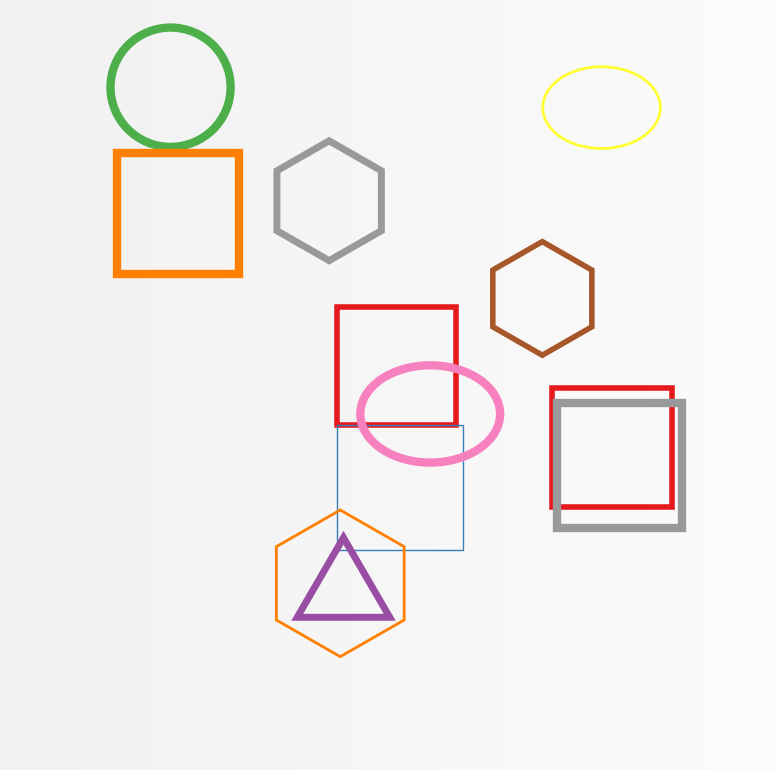[{"shape": "square", "thickness": 2, "radius": 0.39, "center": [0.79, 0.418]}, {"shape": "square", "thickness": 2, "radius": 0.38, "center": [0.511, 0.525]}, {"shape": "square", "thickness": 0.5, "radius": 0.41, "center": [0.516, 0.367]}, {"shape": "circle", "thickness": 3, "radius": 0.39, "center": [0.22, 0.887]}, {"shape": "triangle", "thickness": 2.5, "radius": 0.34, "center": [0.443, 0.233]}, {"shape": "square", "thickness": 3, "radius": 0.39, "center": [0.229, 0.723]}, {"shape": "hexagon", "thickness": 1, "radius": 0.48, "center": [0.439, 0.242]}, {"shape": "oval", "thickness": 1, "radius": 0.38, "center": [0.776, 0.86]}, {"shape": "hexagon", "thickness": 2, "radius": 0.37, "center": [0.7, 0.612]}, {"shape": "oval", "thickness": 3, "radius": 0.45, "center": [0.555, 0.462]}, {"shape": "square", "thickness": 3, "radius": 0.4, "center": [0.799, 0.396]}, {"shape": "hexagon", "thickness": 2.5, "radius": 0.39, "center": [0.425, 0.739]}]